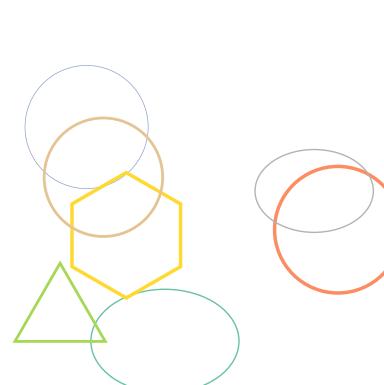[{"shape": "oval", "thickness": 1, "radius": 0.96, "center": [0.428, 0.114]}, {"shape": "circle", "thickness": 2.5, "radius": 0.82, "center": [0.878, 0.403]}, {"shape": "circle", "thickness": 0.5, "radius": 0.8, "center": [0.225, 0.67]}, {"shape": "triangle", "thickness": 2, "radius": 0.68, "center": [0.156, 0.181]}, {"shape": "hexagon", "thickness": 2.5, "radius": 0.81, "center": [0.328, 0.389]}, {"shape": "circle", "thickness": 2, "radius": 0.77, "center": [0.269, 0.54]}, {"shape": "oval", "thickness": 1, "radius": 0.77, "center": [0.816, 0.504]}]